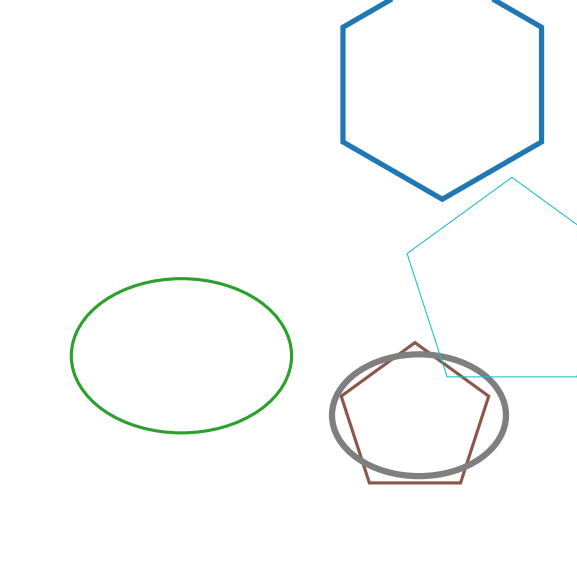[{"shape": "hexagon", "thickness": 2.5, "radius": 0.99, "center": [0.766, 0.853]}, {"shape": "oval", "thickness": 1.5, "radius": 0.95, "center": [0.314, 0.383]}, {"shape": "pentagon", "thickness": 1.5, "radius": 0.67, "center": [0.719, 0.272]}, {"shape": "oval", "thickness": 3, "radius": 0.75, "center": [0.726, 0.28]}, {"shape": "pentagon", "thickness": 0.5, "radius": 0.95, "center": [0.886, 0.501]}]